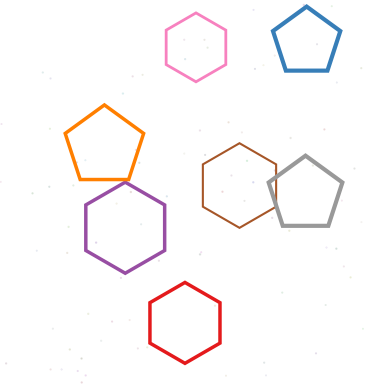[{"shape": "hexagon", "thickness": 2.5, "radius": 0.53, "center": [0.48, 0.161]}, {"shape": "pentagon", "thickness": 3, "radius": 0.46, "center": [0.796, 0.891]}, {"shape": "hexagon", "thickness": 2.5, "radius": 0.59, "center": [0.325, 0.409]}, {"shape": "pentagon", "thickness": 2.5, "radius": 0.54, "center": [0.271, 0.62]}, {"shape": "hexagon", "thickness": 1.5, "radius": 0.55, "center": [0.622, 0.518]}, {"shape": "hexagon", "thickness": 2, "radius": 0.45, "center": [0.509, 0.877]}, {"shape": "pentagon", "thickness": 3, "radius": 0.5, "center": [0.794, 0.495]}]